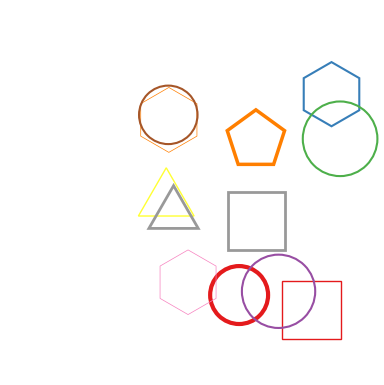[{"shape": "circle", "thickness": 3, "radius": 0.38, "center": [0.621, 0.234]}, {"shape": "square", "thickness": 1, "radius": 0.38, "center": [0.809, 0.195]}, {"shape": "hexagon", "thickness": 1.5, "radius": 0.42, "center": [0.861, 0.755]}, {"shape": "circle", "thickness": 1.5, "radius": 0.48, "center": [0.883, 0.64]}, {"shape": "circle", "thickness": 1.5, "radius": 0.48, "center": [0.724, 0.243]}, {"shape": "pentagon", "thickness": 2.5, "radius": 0.39, "center": [0.665, 0.636]}, {"shape": "hexagon", "thickness": 0.5, "radius": 0.42, "center": [0.439, 0.689]}, {"shape": "triangle", "thickness": 1, "radius": 0.42, "center": [0.432, 0.481]}, {"shape": "circle", "thickness": 1.5, "radius": 0.38, "center": [0.437, 0.702]}, {"shape": "hexagon", "thickness": 0.5, "radius": 0.42, "center": [0.488, 0.267]}, {"shape": "triangle", "thickness": 2, "radius": 0.37, "center": [0.451, 0.444]}, {"shape": "square", "thickness": 2, "radius": 0.37, "center": [0.666, 0.426]}]